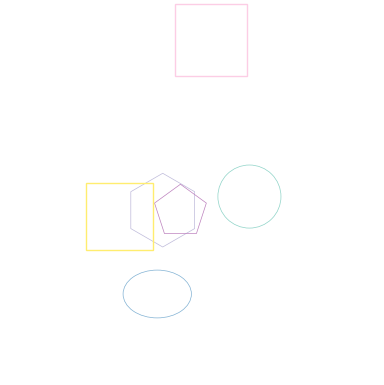[{"shape": "circle", "thickness": 0.5, "radius": 0.41, "center": [0.648, 0.489]}, {"shape": "hexagon", "thickness": 0.5, "radius": 0.48, "center": [0.423, 0.454]}, {"shape": "oval", "thickness": 0.5, "radius": 0.44, "center": [0.408, 0.236]}, {"shape": "square", "thickness": 1, "radius": 0.47, "center": [0.548, 0.896]}, {"shape": "pentagon", "thickness": 0.5, "radius": 0.35, "center": [0.469, 0.451]}, {"shape": "square", "thickness": 1, "radius": 0.44, "center": [0.31, 0.438]}]